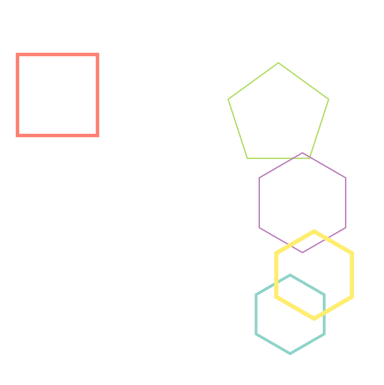[{"shape": "hexagon", "thickness": 2, "radius": 0.51, "center": [0.754, 0.184]}, {"shape": "square", "thickness": 2.5, "radius": 0.52, "center": [0.148, 0.754]}, {"shape": "pentagon", "thickness": 1, "radius": 0.69, "center": [0.723, 0.7]}, {"shape": "hexagon", "thickness": 1, "radius": 0.65, "center": [0.786, 0.473]}, {"shape": "hexagon", "thickness": 3, "radius": 0.57, "center": [0.816, 0.286]}]